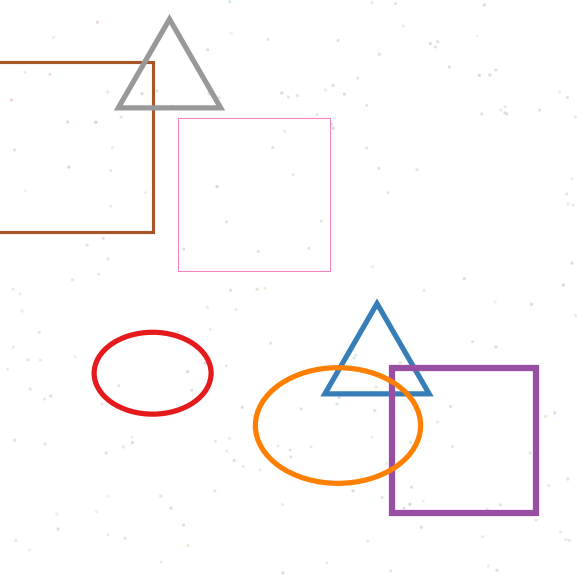[{"shape": "oval", "thickness": 2.5, "radius": 0.51, "center": [0.264, 0.353]}, {"shape": "triangle", "thickness": 2.5, "radius": 0.52, "center": [0.653, 0.369]}, {"shape": "square", "thickness": 3, "radius": 0.63, "center": [0.803, 0.236]}, {"shape": "oval", "thickness": 2.5, "radius": 0.72, "center": [0.585, 0.262]}, {"shape": "square", "thickness": 1.5, "radius": 0.74, "center": [0.117, 0.745]}, {"shape": "square", "thickness": 0.5, "radius": 0.66, "center": [0.439, 0.662]}, {"shape": "triangle", "thickness": 2.5, "radius": 0.51, "center": [0.294, 0.864]}]